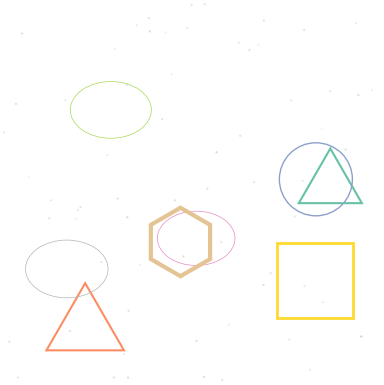[{"shape": "triangle", "thickness": 1.5, "radius": 0.47, "center": [0.858, 0.52]}, {"shape": "triangle", "thickness": 1.5, "radius": 0.58, "center": [0.221, 0.148]}, {"shape": "circle", "thickness": 1, "radius": 0.47, "center": [0.82, 0.534]}, {"shape": "oval", "thickness": 0.5, "radius": 0.5, "center": [0.51, 0.381]}, {"shape": "oval", "thickness": 0.5, "radius": 0.53, "center": [0.288, 0.715]}, {"shape": "square", "thickness": 2, "radius": 0.49, "center": [0.818, 0.271]}, {"shape": "hexagon", "thickness": 3, "radius": 0.44, "center": [0.469, 0.372]}, {"shape": "oval", "thickness": 0.5, "radius": 0.54, "center": [0.173, 0.301]}]